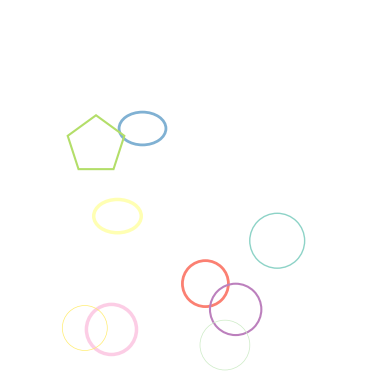[{"shape": "circle", "thickness": 1, "radius": 0.36, "center": [0.72, 0.375]}, {"shape": "oval", "thickness": 2.5, "radius": 0.31, "center": [0.305, 0.439]}, {"shape": "circle", "thickness": 2, "radius": 0.3, "center": [0.534, 0.263]}, {"shape": "oval", "thickness": 2, "radius": 0.3, "center": [0.37, 0.666]}, {"shape": "pentagon", "thickness": 1.5, "radius": 0.39, "center": [0.249, 0.623]}, {"shape": "circle", "thickness": 2.5, "radius": 0.33, "center": [0.289, 0.144]}, {"shape": "circle", "thickness": 1.5, "radius": 0.33, "center": [0.612, 0.196]}, {"shape": "circle", "thickness": 0.5, "radius": 0.32, "center": [0.584, 0.104]}, {"shape": "circle", "thickness": 0.5, "radius": 0.29, "center": [0.22, 0.148]}]